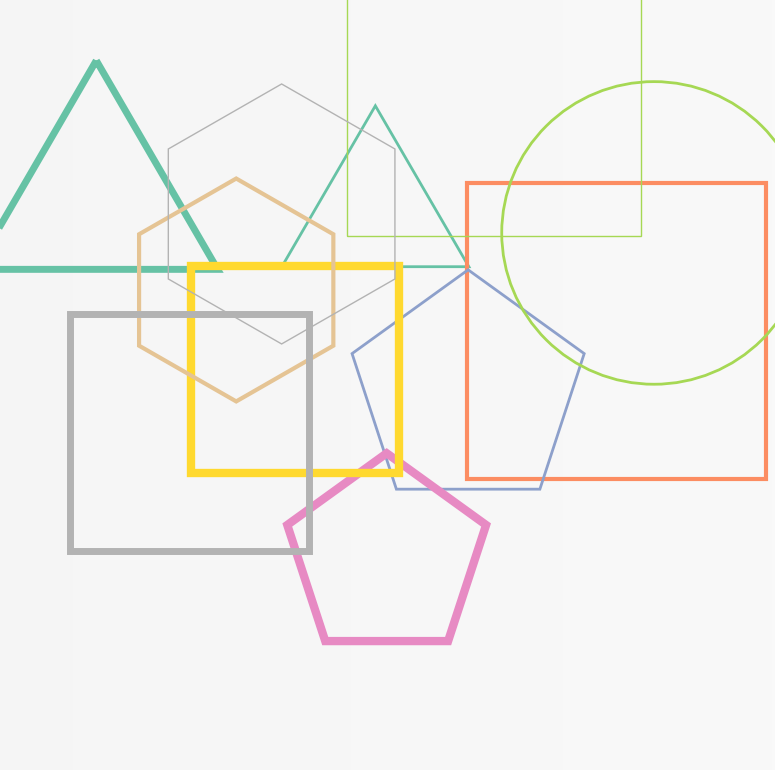[{"shape": "triangle", "thickness": 2.5, "radius": 0.9, "center": [0.124, 0.741]}, {"shape": "triangle", "thickness": 1, "radius": 0.7, "center": [0.484, 0.723]}, {"shape": "square", "thickness": 1.5, "radius": 0.96, "center": [0.795, 0.57]}, {"shape": "pentagon", "thickness": 1, "radius": 0.79, "center": [0.604, 0.492]}, {"shape": "pentagon", "thickness": 3, "radius": 0.67, "center": [0.499, 0.277]}, {"shape": "circle", "thickness": 1, "radius": 0.98, "center": [0.844, 0.697]}, {"shape": "square", "thickness": 0.5, "radius": 0.95, "center": [0.637, 0.883]}, {"shape": "square", "thickness": 3, "radius": 0.67, "center": [0.38, 0.52]}, {"shape": "hexagon", "thickness": 1.5, "radius": 0.72, "center": [0.305, 0.623]}, {"shape": "hexagon", "thickness": 0.5, "radius": 0.84, "center": [0.363, 0.722]}, {"shape": "square", "thickness": 2.5, "radius": 0.77, "center": [0.245, 0.438]}]